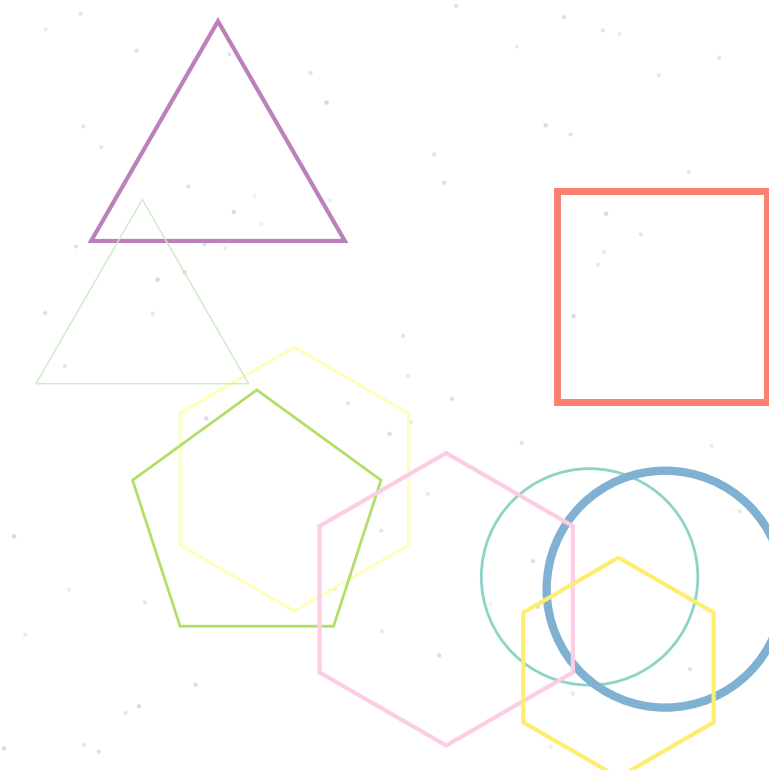[{"shape": "circle", "thickness": 1, "radius": 0.7, "center": [0.766, 0.251]}, {"shape": "hexagon", "thickness": 1, "radius": 0.86, "center": [0.382, 0.378]}, {"shape": "square", "thickness": 2.5, "radius": 0.68, "center": [0.86, 0.615]}, {"shape": "circle", "thickness": 3, "radius": 0.77, "center": [0.864, 0.235]}, {"shape": "pentagon", "thickness": 1, "radius": 0.85, "center": [0.334, 0.324]}, {"shape": "hexagon", "thickness": 1.5, "radius": 0.95, "center": [0.579, 0.222]}, {"shape": "triangle", "thickness": 1.5, "radius": 0.95, "center": [0.283, 0.782]}, {"shape": "triangle", "thickness": 0.5, "radius": 0.8, "center": [0.185, 0.581]}, {"shape": "hexagon", "thickness": 1.5, "radius": 0.71, "center": [0.803, 0.133]}]